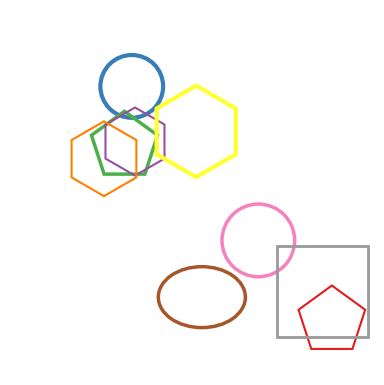[{"shape": "pentagon", "thickness": 1.5, "radius": 0.45, "center": [0.862, 0.167]}, {"shape": "circle", "thickness": 3, "radius": 0.41, "center": [0.342, 0.776]}, {"shape": "pentagon", "thickness": 2.5, "radius": 0.45, "center": [0.323, 0.621]}, {"shape": "hexagon", "thickness": 1.5, "radius": 0.44, "center": [0.351, 0.632]}, {"shape": "hexagon", "thickness": 1.5, "radius": 0.49, "center": [0.27, 0.588]}, {"shape": "hexagon", "thickness": 3, "radius": 0.59, "center": [0.51, 0.659]}, {"shape": "oval", "thickness": 2.5, "radius": 0.57, "center": [0.524, 0.228]}, {"shape": "circle", "thickness": 2.5, "radius": 0.47, "center": [0.671, 0.376]}, {"shape": "square", "thickness": 2, "radius": 0.59, "center": [0.839, 0.243]}]